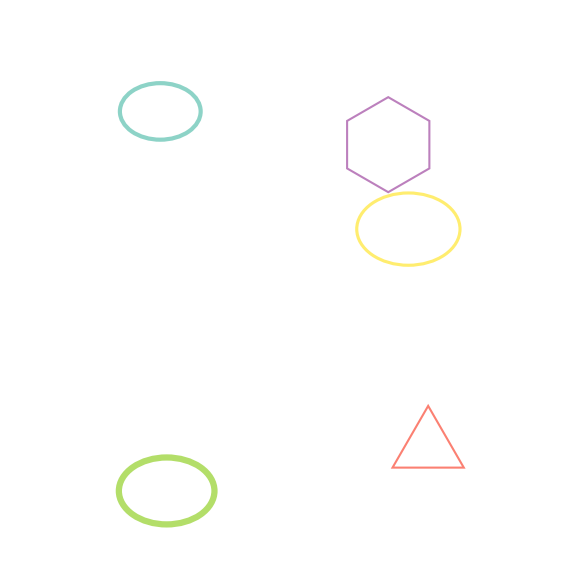[{"shape": "oval", "thickness": 2, "radius": 0.35, "center": [0.278, 0.806]}, {"shape": "triangle", "thickness": 1, "radius": 0.36, "center": [0.741, 0.225]}, {"shape": "oval", "thickness": 3, "radius": 0.41, "center": [0.289, 0.149]}, {"shape": "hexagon", "thickness": 1, "radius": 0.41, "center": [0.672, 0.749]}, {"shape": "oval", "thickness": 1.5, "radius": 0.45, "center": [0.707, 0.602]}]